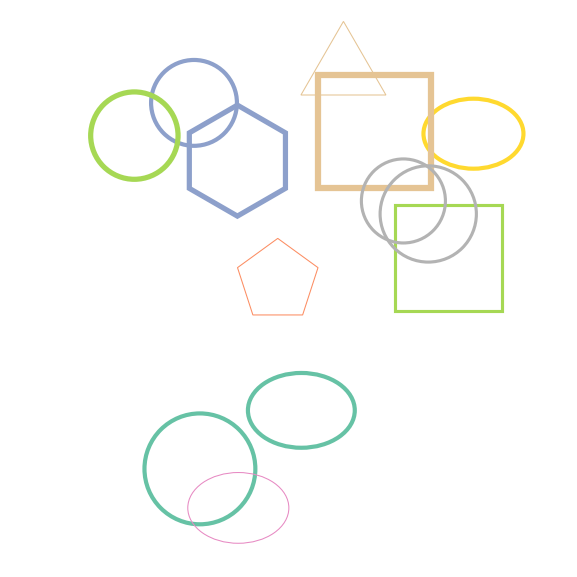[{"shape": "oval", "thickness": 2, "radius": 0.46, "center": [0.522, 0.289]}, {"shape": "circle", "thickness": 2, "radius": 0.48, "center": [0.346, 0.187]}, {"shape": "pentagon", "thickness": 0.5, "radius": 0.37, "center": [0.481, 0.513]}, {"shape": "hexagon", "thickness": 2.5, "radius": 0.48, "center": [0.411, 0.721]}, {"shape": "circle", "thickness": 2, "radius": 0.37, "center": [0.336, 0.821]}, {"shape": "oval", "thickness": 0.5, "radius": 0.44, "center": [0.413, 0.12]}, {"shape": "square", "thickness": 1.5, "radius": 0.46, "center": [0.777, 0.553]}, {"shape": "circle", "thickness": 2.5, "radius": 0.38, "center": [0.233, 0.764]}, {"shape": "oval", "thickness": 2, "radius": 0.43, "center": [0.82, 0.768]}, {"shape": "square", "thickness": 3, "radius": 0.49, "center": [0.648, 0.771]}, {"shape": "triangle", "thickness": 0.5, "radius": 0.42, "center": [0.595, 0.877]}, {"shape": "circle", "thickness": 1.5, "radius": 0.42, "center": [0.742, 0.629]}, {"shape": "circle", "thickness": 1.5, "radius": 0.36, "center": [0.699, 0.651]}]